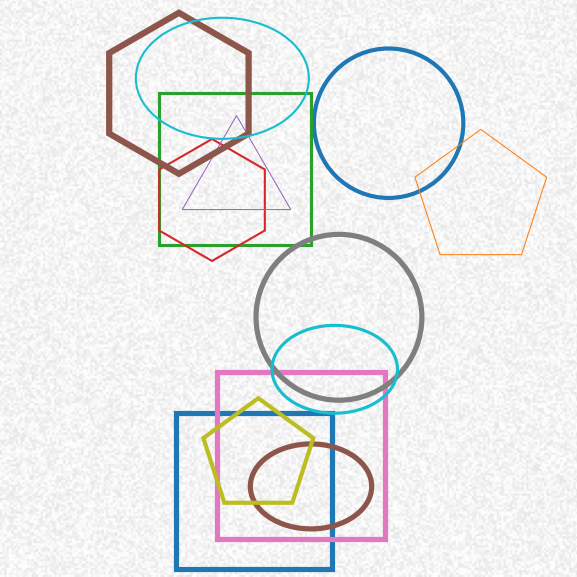[{"shape": "square", "thickness": 2.5, "radius": 0.68, "center": [0.44, 0.149]}, {"shape": "circle", "thickness": 2, "radius": 0.65, "center": [0.673, 0.786]}, {"shape": "pentagon", "thickness": 0.5, "radius": 0.6, "center": [0.833, 0.655]}, {"shape": "square", "thickness": 1.5, "radius": 0.66, "center": [0.407, 0.707]}, {"shape": "hexagon", "thickness": 1, "radius": 0.53, "center": [0.367, 0.653]}, {"shape": "triangle", "thickness": 0.5, "radius": 0.54, "center": [0.41, 0.69]}, {"shape": "hexagon", "thickness": 3, "radius": 0.7, "center": [0.31, 0.838]}, {"shape": "oval", "thickness": 2.5, "radius": 0.53, "center": [0.539, 0.157]}, {"shape": "square", "thickness": 2.5, "radius": 0.72, "center": [0.521, 0.211]}, {"shape": "circle", "thickness": 2.5, "radius": 0.72, "center": [0.587, 0.45]}, {"shape": "pentagon", "thickness": 2, "radius": 0.5, "center": [0.447, 0.21]}, {"shape": "oval", "thickness": 1, "radius": 0.75, "center": [0.385, 0.864]}, {"shape": "oval", "thickness": 1.5, "radius": 0.54, "center": [0.58, 0.36]}]